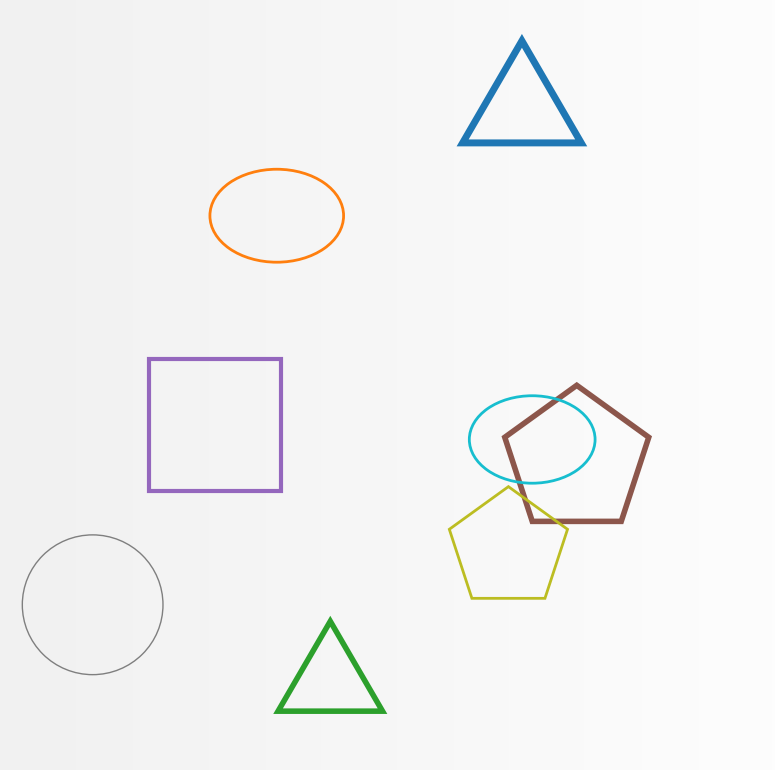[{"shape": "triangle", "thickness": 2.5, "radius": 0.44, "center": [0.673, 0.859]}, {"shape": "oval", "thickness": 1, "radius": 0.43, "center": [0.357, 0.72]}, {"shape": "triangle", "thickness": 2, "radius": 0.39, "center": [0.426, 0.115]}, {"shape": "square", "thickness": 1.5, "radius": 0.43, "center": [0.278, 0.448]}, {"shape": "pentagon", "thickness": 2, "radius": 0.49, "center": [0.744, 0.402]}, {"shape": "circle", "thickness": 0.5, "radius": 0.45, "center": [0.12, 0.215]}, {"shape": "pentagon", "thickness": 1, "radius": 0.4, "center": [0.656, 0.288]}, {"shape": "oval", "thickness": 1, "radius": 0.41, "center": [0.687, 0.429]}]